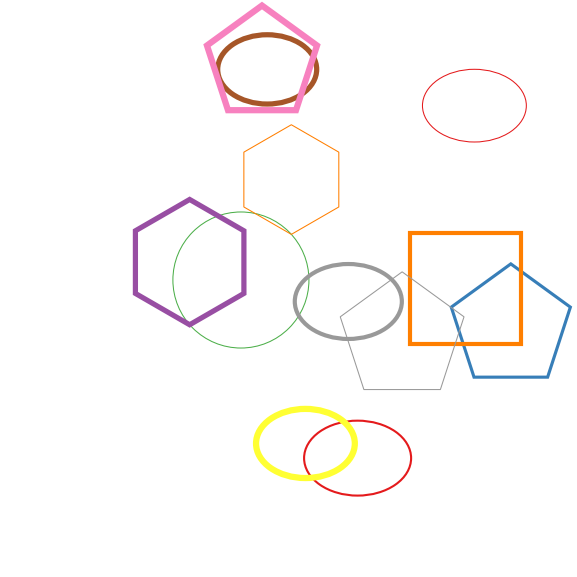[{"shape": "oval", "thickness": 0.5, "radius": 0.45, "center": [0.821, 0.816]}, {"shape": "oval", "thickness": 1, "radius": 0.46, "center": [0.619, 0.206]}, {"shape": "pentagon", "thickness": 1.5, "radius": 0.54, "center": [0.885, 0.434]}, {"shape": "circle", "thickness": 0.5, "radius": 0.59, "center": [0.417, 0.514]}, {"shape": "hexagon", "thickness": 2.5, "radius": 0.54, "center": [0.328, 0.545]}, {"shape": "hexagon", "thickness": 0.5, "radius": 0.47, "center": [0.504, 0.688]}, {"shape": "square", "thickness": 2, "radius": 0.48, "center": [0.806, 0.499]}, {"shape": "oval", "thickness": 3, "radius": 0.43, "center": [0.529, 0.231]}, {"shape": "oval", "thickness": 2.5, "radius": 0.43, "center": [0.463, 0.879]}, {"shape": "pentagon", "thickness": 3, "radius": 0.5, "center": [0.454, 0.889]}, {"shape": "pentagon", "thickness": 0.5, "radius": 0.56, "center": [0.696, 0.416]}, {"shape": "oval", "thickness": 2, "radius": 0.46, "center": [0.603, 0.477]}]